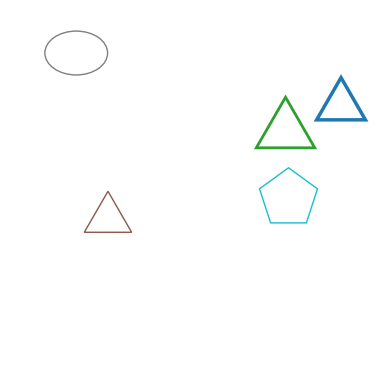[{"shape": "triangle", "thickness": 2.5, "radius": 0.37, "center": [0.886, 0.725]}, {"shape": "triangle", "thickness": 2, "radius": 0.44, "center": [0.742, 0.66]}, {"shape": "triangle", "thickness": 1, "radius": 0.35, "center": [0.28, 0.432]}, {"shape": "oval", "thickness": 1, "radius": 0.41, "center": [0.198, 0.862]}, {"shape": "pentagon", "thickness": 1, "radius": 0.4, "center": [0.749, 0.485]}]